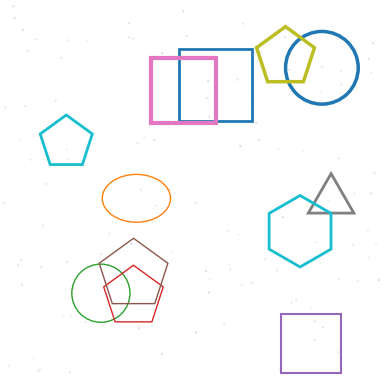[{"shape": "square", "thickness": 2, "radius": 0.47, "center": [0.559, 0.779]}, {"shape": "circle", "thickness": 2.5, "radius": 0.47, "center": [0.836, 0.824]}, {"shape": "oval", "thickness": 1, "radius": 0.44, "center": [0.354, 0.485]}, {"shape": "circle", "thickness": 1, "radius": 0.38, "center": [0.262, 0.238]}, {"shape": "pentagon", "thickness": 1, "radius": 0.41, "center": [0.347, 0.23]}, {"shape": "square", "thickness": 1.5, "radius": 0.38, "center": [0.808, 0.108]}, {"shape": "pentagon", "thickness": 1, "radius": 0.47, "center": [0.347, 0.287]}, {"shape": "square", "thickness": 3, "radius": 0.42, "center": [0.477, 0.764]}, {"shape": "triangle", "thickness": 2, "radius": 0.34, "center": [0.86, 0.481]}, {"shape": "pentagon", "thickness": 2.5, "radius": 0.4, "center": [0.742, 0.852]}, {"shape": "pentagon", "thickness": 2, "radius": 0.36, "center": [0.172, 0.63]}, {"shape": "hexagon", "thickness": 2, "radius": 0.46, "center": [0.779, 0.399]}]